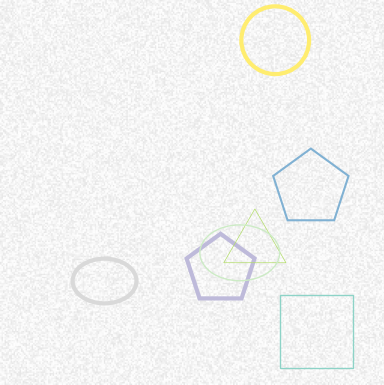[{"shape": "square", "thickness": 1, "radius": 0.48, "center": [0.821, 0.14]}, {"shape": "pentagon", "thickness": 3, "radius": 0.46, "center": [0.573, 0.3]}, {"shape": "pentagon", "thickness": 1.5, "radius": 0.51, "center": [0.807, 0.511]}, {"shape": "triangle", "thickness": 0.5, "radius": 0.47, "center": [0.662, 0.364]}, {"shape": "oval", "thickness": 3, "radius": 0.41, "center": [0.272, 0.27]}, {"shape": "oval", "thickness": 1, "radius": 0.52, "center": [0.623, 0.343]}, {"shape": "circle", "thickness": 3, "radius": 0.44, "center": [0.715, 0.896]}]